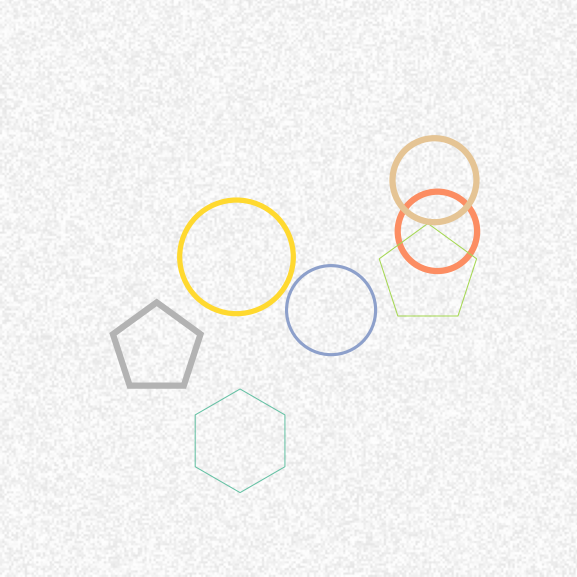[{"shape": "hexagon", "thickness": 0.5, "radius": 0.45, "center": [0.416, 0.236]}, {"shape": "circle", "thickness": 3, "radius": 0.34, "center": [0.757, 0.599]}, {"shape": "circle", "thickness": 1.5, "radius": 0.39, "center": [0.573, 0.462]}, {"shape": "pentagon", "thickness": 0.5, "radius": 0.44, "center": [0.741, 0.524]}, {"shape": "circle", "thickness": 2.5, "radius": 0.49, "center": [0.41, 0.554]}, {"shape": "circle", "thickness": 3, "radius": 0.36, "center": [0.752, 0.687]}, {"shape": "pentagon", "thickness": 3, "radius": 0.4, "center": [0.271, 0.396]}]